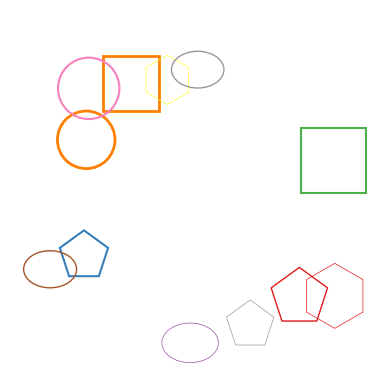[{"shape": "hexagon", "thickness": 0.5, "radius": 0.42, "center": [0.869, 0.232]}, {"shape": "pentagon", "thickness": 1, "radius": 0.38, "center": [0.778, 0.228]}, {"shape": "pentagon", "thickness": 1.5, "radius": 0.33, "center": [0.218, 0.336]}, {"shape": "square", "thickness": 1.5, "radius": 0.42, "center": [0.866, 0.583]}, {"shape": "oval", "thickness": 0.5, "radius": 0.37, "center": [0.494, 0.11]}, {"shape": "circle", "thickness": 2, "radius": 0.37, "center": [0.224, 0.637]}, {"shape": "square", "thickness": 2, "radius": 0.36, "center": [0.34, 0.783]}, {"shape": "hexagon", "thickness": 0.5, "radius": 0.32, "center": [0.435, 0.793]}, {"shape": "oval", "thickness": 1, "radius": 0.34, "center": [0.13, 0.301]}, {"shape": "circle", "thickness": 1.5, "radius": 0.4, "center": [0.23, 0.771]}, {"shape": "oval", "thickness": 1, "radius": 0.34, "center": [0.513, 0.819]}, {"shape": "pentagon", "thickness": 0.5, "radius": 0.32, "center": [0.65, 0.156]}]